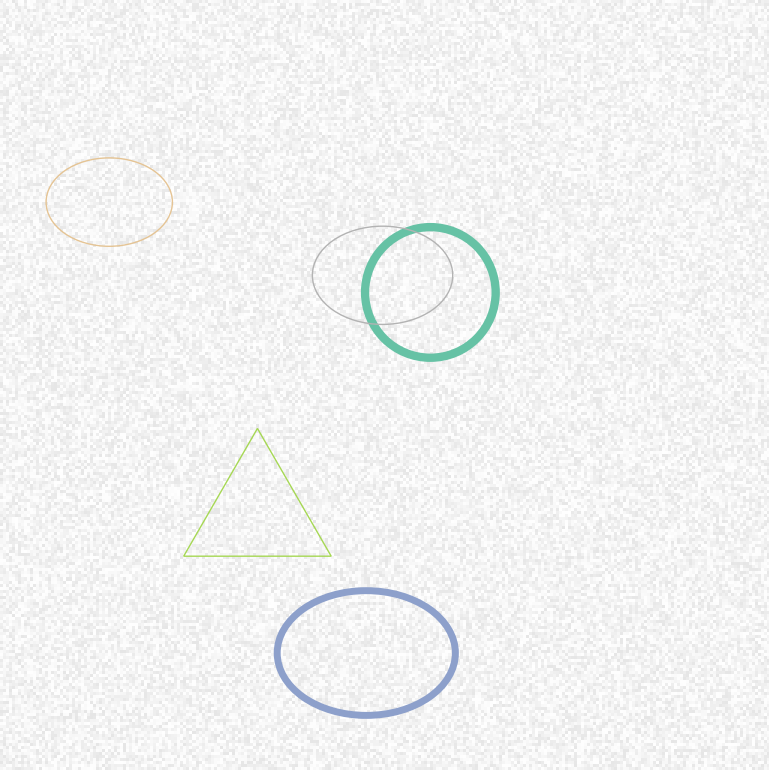[{"shape": "circle", "thickness": 3, "radius": 0.42, "center": [0.559, 0.62]}, {"shape": "oval", "thickness": 2.5, "radius": 0.58, "center": [0.476, 0.152]}, {"shape": "triangle", "thickness": 0.5, "radius": 0.55, "center": [0.334, 0.333]}, {"shape": "oval", "thickness": 0.5, "radius": 0.41, "center": [0.142, 0.738]}, {"shape": "oval", "thickness": 0.5, "radius": 0.46, "center": [0.497, 0.642]}]